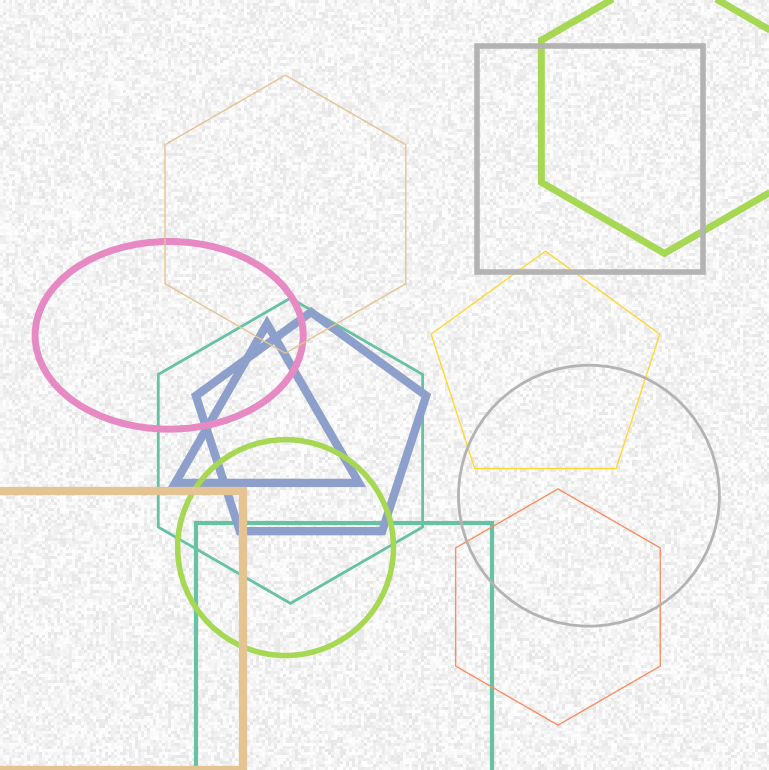[{"shape": "square", "thickness": 1.5, "radius": 0.96, "center": [0.447, 0.128]}, {"shape": "hexagon", "thickness": 1, "radius": 0.99, "center": [0.377, 0.415]}, {"shape": "hexagon", "thickness": 0.5, "radius": 0.77, "center": [0.725, 0.212]}, {"shape": "triangle", "thickness": 3, "radius": 0.69, "center": [0.347, 0.442]}, {"shape": "pentagon", "thickness": 3, "radius": 0.79, "center": [0.404, 0.437]}, {"shape": "oval", "thickness": 2.5, "radius": 0.87, "center": [0.22, 0.565]}, {"shape": "hexagon", "thickness": 2.5, "radius": 0.92, "center": [0.863, 0.855]}, {"shape": "circle", "thickness": 2, "radius": 0.7, "center": [0.371, 0.289]}, {"shape": "pentagon", "thickness": 0.5, "radius": 0.78, "center": [0.708, 0.518]}, {"shape": "square", "thickness": 3, "radius": 0.91, "center": [0.134, 0.181]}, {"shape": "hexagon", "thickness": 0.5, "radius": 0.9, "center": [0.371, 0.722]}, {"shape": "circle", "thickness": 1, "radius": 0.85, "center": [0.765, 0.356]}, {"shape": "square", "thickness": 2, "radius": 0.73, "center": [0.766, 0.794]}]